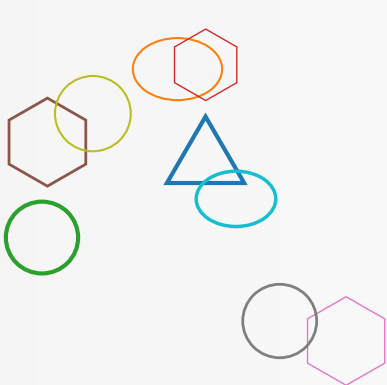[{"shape": "triangle", "thickness": 3, "radius": 0.58, "center": [0.53, 0.582]}, {"shape": "oval", "thickness": 1.5, "radius": 0.58, "center": [0.458, 0.82]}, {"shape": "circle", "thickness": 3, "radius": 0.47, "center": [0.108, 0.383]}, {"shape": "hexagon", "thickness": 1, "radius": 0.46, "center": [0.531, 0.832]}, {"shape": "hexagon", "thickness": 2, "radius": 0.57, "center": [0.122, 0.631]}, {"shape": "hexagon", "thickness": 1, "radius": 0.58, "center": [0.893, 0.114]}, {"shape": "circle", "thickness": 2, "radius": 0.48, "center": [0.722, 0.166]}, {"shape": "circle", "thickness": 1.5, "radius": 0.49, "center": [0.24, 0.705]}, {"shape": "oval", "thickness": 2.5, "radius": 0.51, "center": [0.609, 0.483]}]